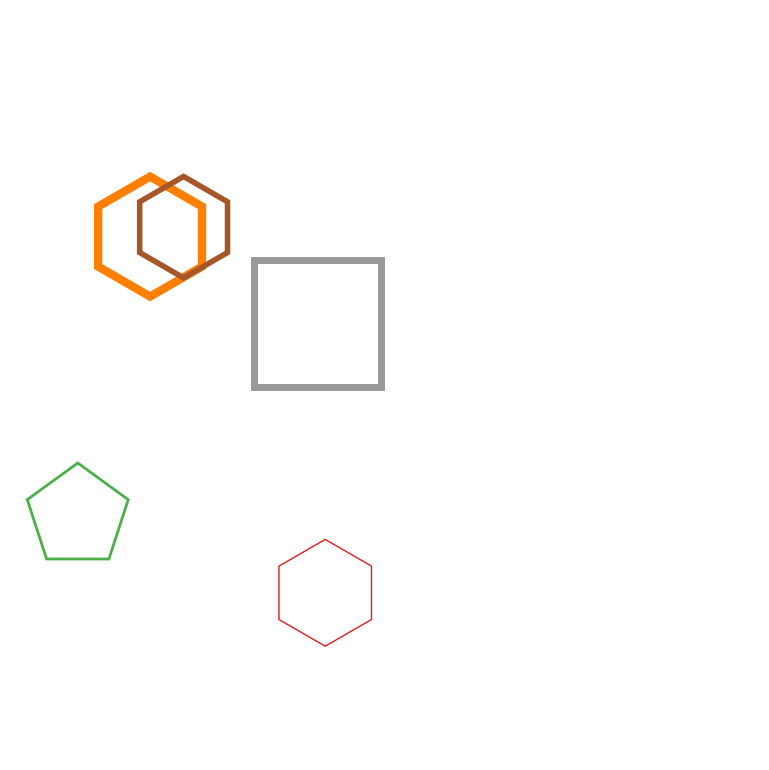[{"shape": "hexagon", "thickness": 0.5, "radius": 0.35, "center": [0.422, 0.23]}, {"shape": "pentagon", "thickness": 1, "radius": 0.34, "center": [0.101, 0.33]}, {"shape": "hexagon", "thickness": 3, "radius": 0.39, "center": [0.195, 0.693]}, {"shape": "hexagon", "thickness": 2, "radius": 0.33, "center": [0.238, 0.705]}, {"shape": "square", "thickness": 2.5, "radius": 0.41, "center": [0.412, 0.58]}]